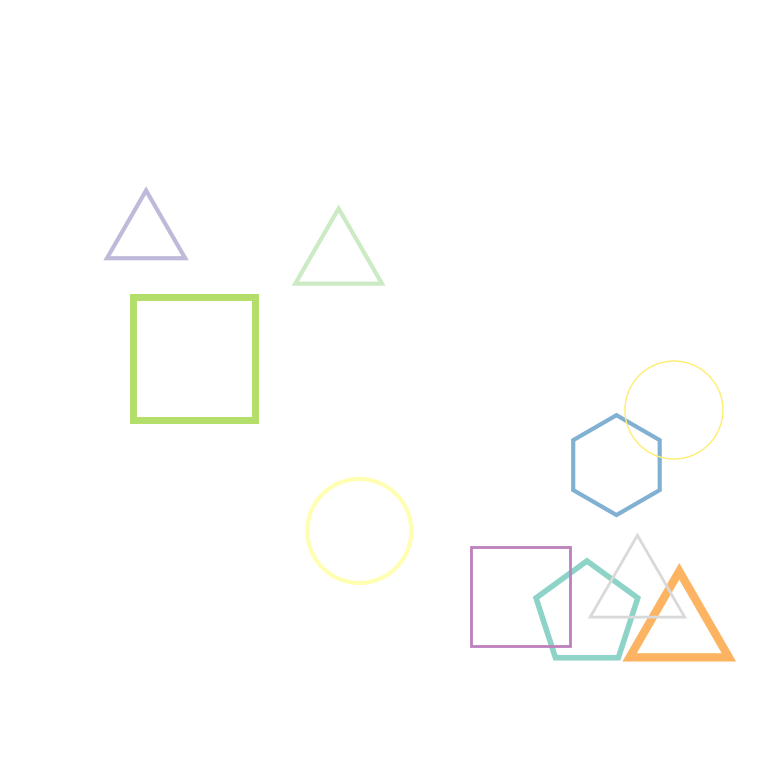[{"shape": "pentagon", "thickness": 2, "radius": 0.35, "center": [0.762, 0.202]}, {"shape": "circle", "thickness": 1.5, "radius": 0.34, "center": [0.467, 0.31]}, {"shape": "triangle", "thickness": 1.5, "radius": 0.29, "center": [0.19, 0.694]}, {"shape": "hexagon", "thickness": 1.5, "radius": 0.32, "center": [0.801, 0.396]}, {"shape": "triangle", "thickness": 3, "radius": 0.37, "center": [0.882, 0.184]}, {"shape": "square", "thickness": 2.5, "radius": 0.4, "center": [0.252, 0.535]}, {"shape": "triangle", "thickness": 1, "radius": 0.35, "center": [0.828, 0.234]}, {"shape": "square", "thickness": 1, "radius": 0.32, "center": [0.676, 0.225]}, {"shape": "triangle", "thickness": 1.5, "radius": 0.33, "center": [0.44, 0.664]}, {"shape": "circle", "thickness": 0.5, "radius": 0.32, "center": [0.875, 0.468]}]